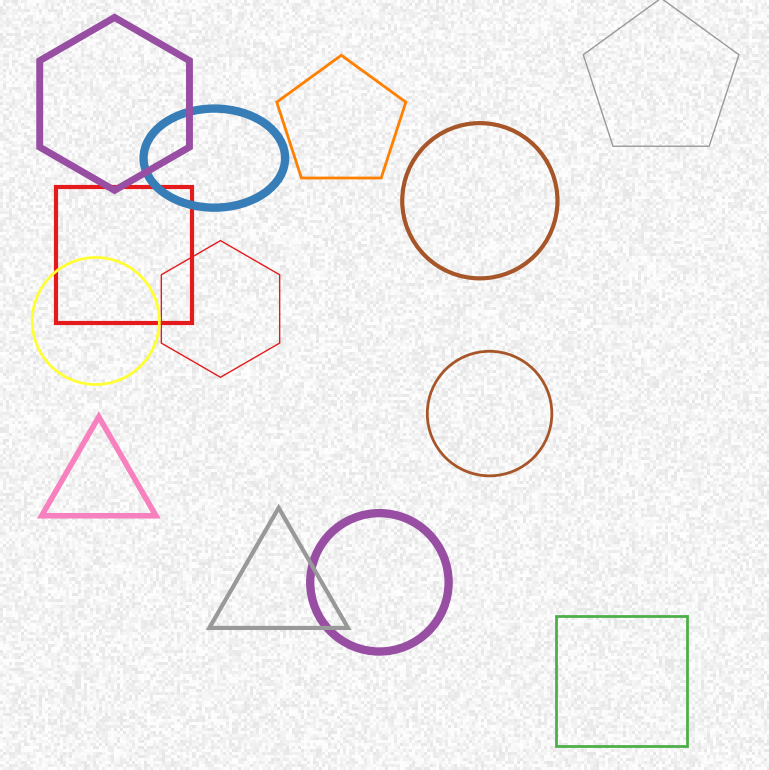[{"shape": "hexagon", "thickness": 0.5, "radius": 0.44, "center": [0.286, 0.599]}, {"shape": "square", "thickness": 1.5, "radius": 0.44, "center": [0.161, 0.669]}, {"shape": "oval", "thickness": 3, "radius": 0.46, "center": [0.278, 0.795]}, {"shape": "square", "thickness": 1, "radius": 0.42, "center": [0.807, 0.116]}, {"shape": "circle", "thickness": 3, "radius": 0.45, "center": [0.493, 0.244]}, {"shape": "hexagon", "thickness": 2.5, "radius": 0.56, "center": [0.149, 0.865]}, {"shape": "pentagon", "thickness": 1, "radius": 0.44, "center": [0.443, 0.84]}, {"shape": "circle", "thickness": 1, "radius": 0.41, "center": [0.124, 0.583]}, {"shape": "circle", "thickness": 1.5, "radius": 0.5, "center": [0.623, 0.739]}, {"shape": "circle", "thickness": 1, "radius": 0.4, "center": [0.636, 0.463]}, {"shape": "triangle", "thickness": 2, "radius": 0.43, "center": [0.128, 0.373]}, {"shape": "pentagon", "thickness": 0.5, "radius": 0.53, "center": [0.859, 0.896]}, {"shape": "triangle", "thickness": 1.5, "radius": 0.52, "center": [0.362, 0.237]}]